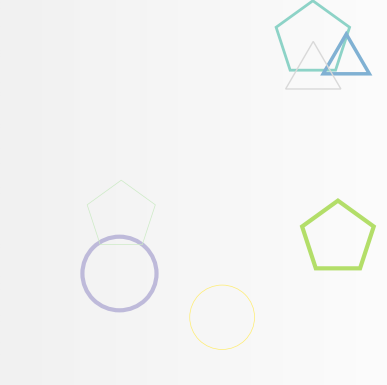[{"shape": "pentagon", "thickness": 2, "radius": 0.5, "center": [0.807, 0.898]}, {"shape": "circle", "thickness": 3, "radius": 0.48, "center": [0.308, 0.29]}, {"shape": "triangle", "thickness": 2.5, "radius": 0.34, "center": [0.894, 0.843]}, {"shape": "pentagon", "thickness": 3, "radius": 0.49, "center": [0.872, 0.382]}, {"shape": "triangle", "thickness": 1, "radius": 0.41, "center": [0.808, 0.81]}, {"shape": "pentagon", "thickness": 0.5, "radius": 0.46, "center": [0.313, 0.44]}, {"shape": "circle", "thickness": 0.5, "radius": 0.42, "center": [0.573, 0.176]}]